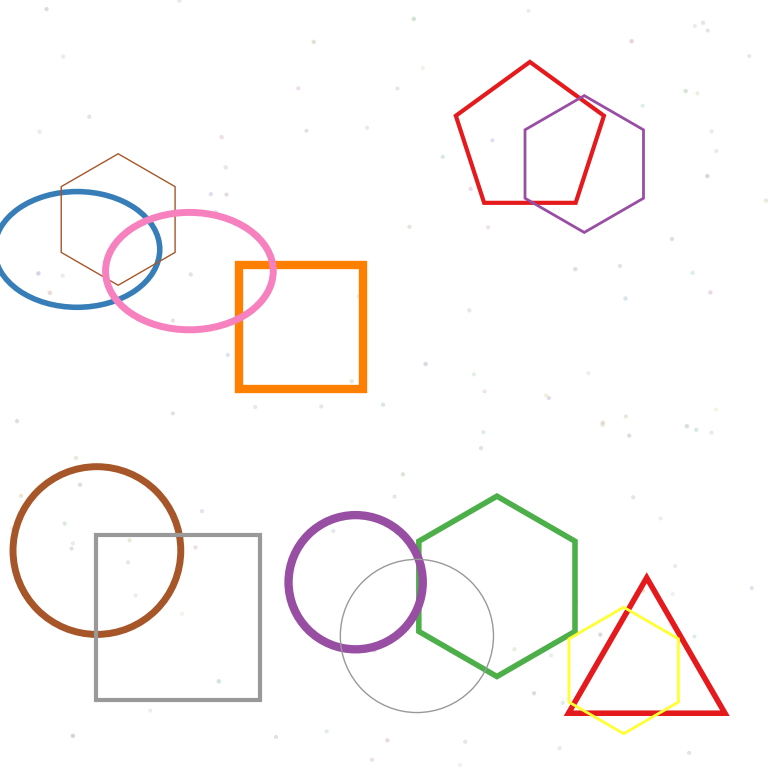[{"shape": "pentagon", "thickness": 1.5, "radius": 0.51, "center": [0.688, 0.818]}, {"shape": "triangle", "thickness": 2, "radius": 0.59, "center": [0.84, 0.132]}, {"shape": "oval", "thickness": 2, "radius": 0.54, "center": [0.1, 0.676]}, {"shape": "hexagon", "thickness": 2, "radius": 0.59, "center": [0.645, 0.239]}, {"shape": "hexagon", "thickness": 1, "radius": 0.44, "center": [0.759, 0.787]}, {"shape": "circle", "thickness": 3, "radius": 0.44, "center": [0.462, 0.244]}, {"shape": "square", "thickness": 3, "radius": 0.4, "center": [0.391, 0.575]}, {"shape": "hexagon", "thickness": 1, "radius": 0.41, "center": [0.81, 0.129]}, {"shape": "circle", "thickness": 2.5, "radius": 0.54, "center": [0.126, 0.285]}, {"shape": "hexagon", "thickness": 0.5, "radius": 0.43, "center": [0.153, 0.715]}, {"shape": "oval", "thickness": 2.5, "radius": 0.54, "center": [0.246, 0.648]}, {"shape": "circle", "thickness": 0.5, "radius": 0.5, "center": [0.541, 0.174]}, {"shape": "square", "thickness": 1.5, "radius": 0.53, "center": [0.231, 0.198]}]